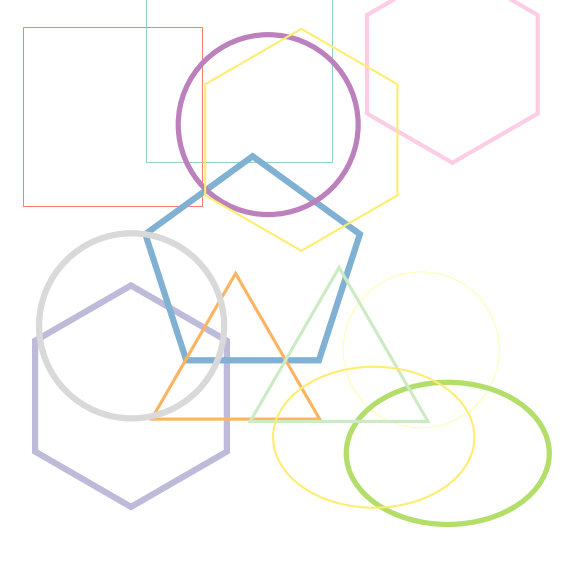[{"shape": "square", "thickness": 0.5, "radius": 0.81, "center": [0.414, 0.88]}, {"shape": "circle", "thickness": 0.5, "radius": 0.68, "center": [0.729, 0.393]}, {"shape": "hexagon", "thickness": 3, "radius": 0.96, "center": [0.227, 0.313]}, {"shape": "square", "thickness": 0.5, "radius": 0.78, "center": [0.195, 0.798]}, {"shape": "pentagon", "thickness": 3, "radius": 0.98, "center": [0.437, 0.533]}, {"shape": "triangle", "thickness": 1.5, "radius": 0.84, "center": [0.408, 0.357]}, {"shape": "oval", "thickness": 2.5, "radius": 0.88, "center": [0.775, 0.214]}, {"shape": "hexagon", "thickness": 2, "radius": 0.85, "center": [0.783, 0.888]}, {"shape": "circle", "thickness": 3, "radius": 0.8, "center": [0.228, 0.435]}, {"shape": "circle", "thickness": 2.5, "radius": 0.78, "center": [0.464, 0.783]}, {"shape": "triangle", "thickness": 1.5, "radius": 0.89, "center": [0.587, 0.358]}, {"shape": "hexagon", "thickness": 1, "radius": 0.96, "center": [0.522, 0.757]}, {"shape": "oval", "thickness": 1, "radius": 0.87, "center": [0.647, 0.242]}]